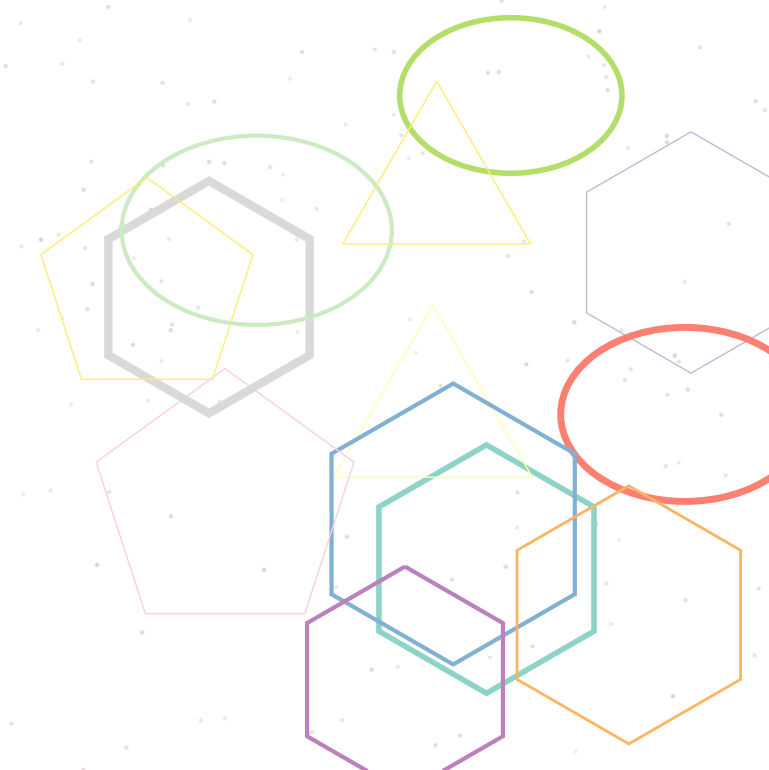[{"shape": "hexagon", "thickness": 2, "radius": 0.81, "center": [0.632, 0.261]}, {"shape": "triangle", "thickness": 0.5, "radius": 0.74, "center": [0.562, 0.455]}, {"shape": "hexagon", "thickness": 0.5, "radius": 0.78, "center": [0.897, 0.672]}, {"shape": "oval", "thickness": 2.5, "radius": 0.81, "center": [0.89, 0.462]}, {"shape": "hexagon", "thickness": 1.5, "radius": 0.91, "center": [0.589, 0.319]}, {"shape": "hexagon", "thickness": 1, "radius": 0.84, "center": [0.817, 0.202]}, {"shape": "oval", "thickness": 2, "radius": 0.72, "center": [0.663, 0.876]}, {"shape": "pentagon", "thickness": 0.5, "radius": 0.88, "center": [0.292, 0.345]}, {"shape": "hexagon", "thickness": 3, "radius": 0.75, "center": [0.271, 0.614]}, {"shape": "hexagon", "thickness": 1.5, "radius": 0.73, "center": [0.526, 0.117]}, {"shape": "oval", "thickness": 1.5, "radius": 0.88, "center": [0.333, 0.701]}, {"shape": "triangle", "thickness": 0.5, "radius": 0.7, "center": [0.567, 0.754]}, {"shape": "pentagon", "thickness": 0.5, "radius": 0.72, "center": [0.191, 0.625]}]